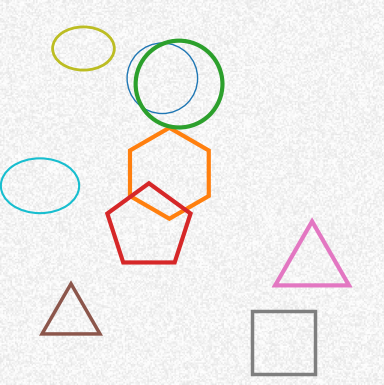[{"shape": "circle", "thickness": 1, "radius": 0.46, "center": [0.422, 0.797]}, {"shape": "hexagon", "thickness": 3, "radius": 0.59, "center": [0.44, 0.55]}, {"shape": "circle", "thickness": 3, "radius": 0.56, "center": [0.465, 0.782]}, {"shape": "pentagon", "thickness": 3, "radius": 0.57, "center": [0.387, 0.41]}, {"shape": "triangle", "thickness": 2.5, "radius": 0.43, "center": [0.184, 0.176]}, {"shape": "triangle", "thickness": 3, "radius": 0.55, "center": [0.811, 0.314]}, {"shape": "square", "thickness": 2.5, "radius": 0.41, "center": [0.736, 0.11]}, {"shape": "oval", "thickness": 2, "radius": 0.4, "center": [0.217, 0.874]}, {"shape": "oval", "thickness": 1.5, "radius": 0.51, "center": [0.104, 0.518]}]